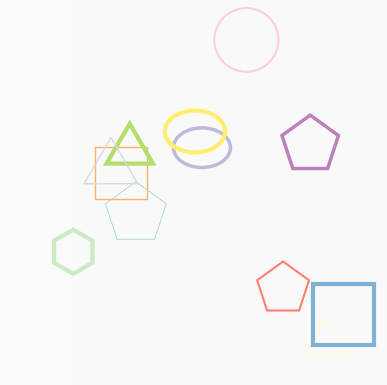[{"shape": "pentagon", "thickness": 0.5, "radius": 0.41, "center": [0.351, 0.445]}, {"shape": "triangle", "thickness": 0.5, "radius": 0.35, "center": [0.84, 0.107]}, {"shape": "oval", "thickness": 2.5, "radius": 0.37, "center": [0.521, 0.616]}, {"shape": "pentagon", "thickness": 1.5, "radius": 0.35, "center": [0.731, 0.25]}, {"shape": "square", "thickness": 3, "radius": 0.39, "center": [0.887, 0.183]}, {"shape": "square", "thickness": 1, "radius": 0.33, "center": [0.312, 0.551]}, {"shape": "triangle", "thickness": 3, "radius": 0.35, "center": [0.335, 0.61]}, {"shape": "circle", "thickness": 1.5, "radius": 0.41, "center": [0.636, 0.896]}, {"shape": "triangle", "thickness": 1, "radius": 0.4, "center": [0.286, 0.563]}, {"shape": "pentagon", "thickness": 2.5, "radius": 0.38, "center": [0.801, 0.624]}, {"shape": "hexagon", "thickness": 3, "radius": 0.29, "center": [0.189, 0.346]}, {"shape": "oval", "thickness": 3, "radius": 0.39, "center": [0.503, 0.658]}]